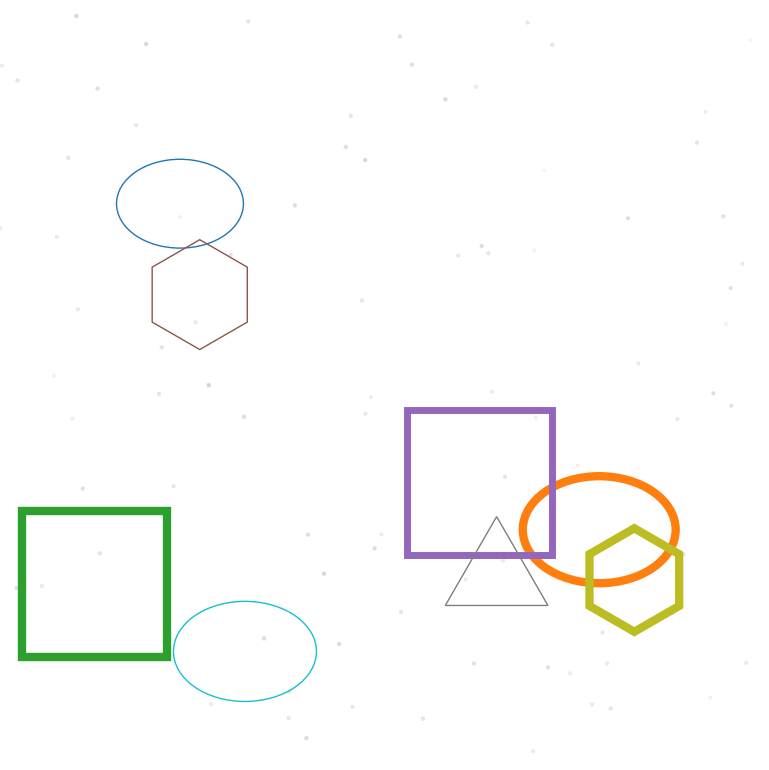[{"shape": "oval", "thickness": 0.5, "radius": 0.41, "center": [0.234, 0.735]}, {"shape": "oval", "thickness": 3, "radius": 0.5, "center": [0.778, 0.312]}, {"shape": "square", "thickness": 3, "radius": 0.47, "center": [0.123, 0.242]}, {"shape": "square", "thickness": 2.5, "radius": 0.47, "center": [0.623, 0.374]}, {"shape": "hexagon", "thickness": 0.5, "radius": 0.36, "center": [0.259, 0.617]}, {"shape": "triangle", "thickness": 0.5, "radius": 0.38, "center": [0.645, 0.252]}, {"shape": "hexagon", "thickness": 3, "radius": 0.34, "center": [0.824, 0.247]}, {"shape": "oval", "thickness": 0.5, "radius": 0.46, "center": [0.318, 0.154]}]